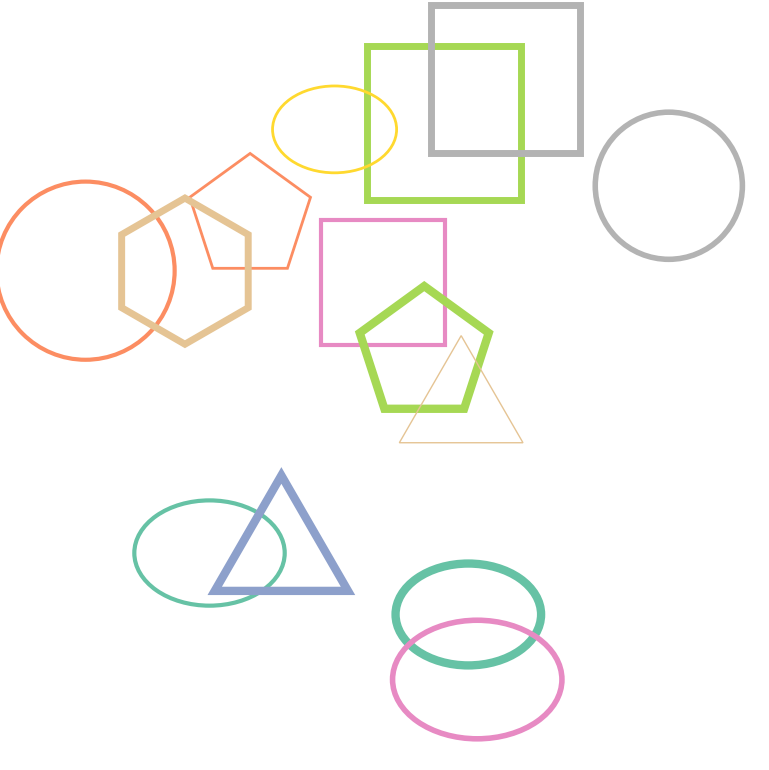[{"shape": "oval", "thickness": 3, "radius": 0.47, "center": [0.608, 0.202]}, {"shape": "oval", "thickness": 1.5, "radius": 0.49, "center": [0.272, 0.282]}, {"shape": "pentagon", "thickness": 1, "radius": 0.41, "center": [0.325, 0.718]}, {"shape": "circle", "thickness": 1.5, "radius": 0.58, "center": [0.111, 0.648]}, {"shape": "triangle", "thickness": 3, "radius": 0.5, "center": [0.365, 0.283]}, {"shape": "oval", "thickness": 2, "radius": 0.55, "center": [0.62, 0.118]}, {"shape": "square", "thickness": 1.5, "radius": 0.4, "center": [0.498, 0.633]}, {"shape": "pentagon", "thickness": 3, "radius": 0.44, "center": [0.551, 0.54]}, {"shape": "square", "thickness": 2.5, "radius": 0.5, "center": [0.576, 0.84]}, {"shape": "oval", "thickness": 1, "radius": 0.4, "center": [0.435, 0.832]}, {"shape": "hexagon", "thickness": 2.5, "radius": 0.47, "center": [0.24, 0.648]}, {"shape": "triangle", "thickness": 0.5, "radius": 0.46, "center": [0.599, 0.471]}, {"shape": "square", "thickness": 2.5, "radius": 0.48, "center": [0.656, 0.897]}, {"shape": "circle", "thickness": 2, "radius": 0.48, "center": [0.869, 0.759]}]